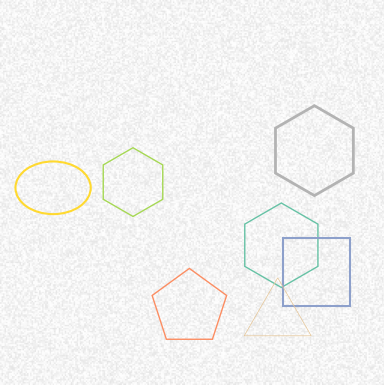[{"shape": "hexagon", "thickness": 1, "radius": 0.55, "center": [0.731, 0.363]}, {"shape": "pentagon", "thickness": 1, "radius": 0.51, "center": [0.492, 0.201]}, {"shape": "square", "thickness": 1.5, "radius": 0.44, "center": [0.822, 0.294]}, {"shape": "hexagon", "thickness": 1, "radius": 0.45, "center": [0.345, 0.527]}, {"shape": "oval", "thickness": 1.5, "radius": 0.49, "center": [0.138, 0.512]}, {"shape": "triangle", "thickness": 0.5, "radius": 0.5, "center": [0.721, 0.178]}, {"shape": "hexagon", "thickness": 2, "radius": 0.58, "center": [0.817, 0.609]}]